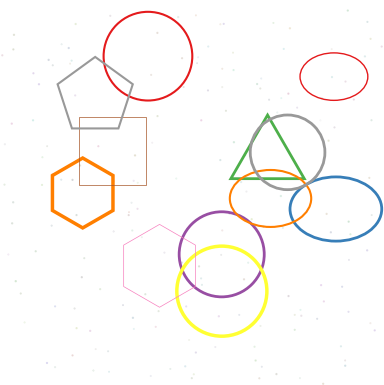[{"shape": "oval", "thickness": 1, "radius": 0.44, "center": [0.867, 0.801]}, {"shape": "circle", "thickness": 1.5, "radius": 0.58, "center": [0.384, 0.854]}, {"shape": "oval", "thickness": 2, "radius": 0.6, "center": [0.872, 0.457]}, {"shape": "triangle", "thickness": 2, "radius": 0.55, "center": [0.695, 0.591]}, {"shape": "circle", "thickness": 2, "radius": 0.55, "center": [0.576, 0.339]}, {"shape": "hexagon", "thickness": 2.5, "radius": 0.45, "center": [0.215, 0.499]}, {"shape": "oval", "thickness": 1.5, "radius": 0.53, "center": [0.703, 0.485]}, {"shape": "circle", "thickness": 2.5, "radius": 0.58, "center": [0.576, 0.244]}, {"shape": "square", "thickness": 0.5, "radius": 0.44, "center": [0.292, 0.608]}, {"shape": "hexagon", "thickness": 0.5, "radius": 0.54, "center": [0.414, 0.31]}, {"shape": "pentagon", "thickness": 1.5, "radius": 0.51, "center": [0.247, 0.749]}, {"shape": "circle", "thickness": 2, "radius": 0.48, "center": [0.747, 0.604]}]